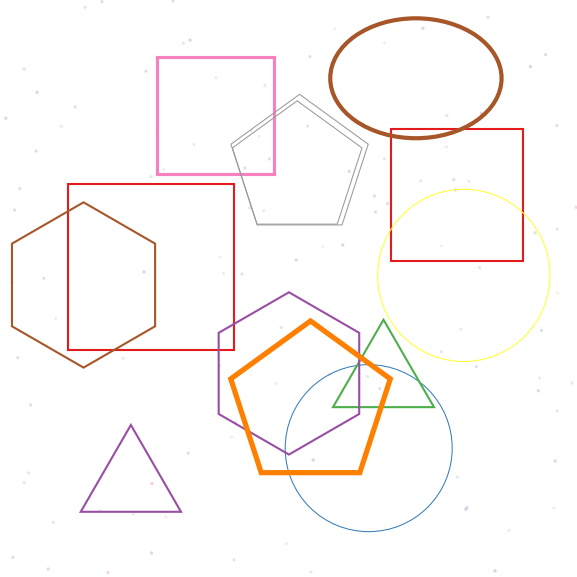[{"shape": "square", "thickness": 1, "radius": 0.57, "center": [0.792, 0.662]}, {"shape": "square", "thickness": 1, "radius": 0.72, "center": [0.262, 0.537]}, {"shape": "circle", "thickness": 0.5, "radius": 0.72, "center": [0.638, 0.223]}, {"shape": "triangle", "thickness": 1, "radius": 0.5, "center": [0.664, 0.345]}, {"shape": "hexagon", "thickness": 1, "radius": 0.7, "center": [0.5, 0.353]}, {"shape": "triangle", "thickness": 1, "radius": 0.5, "center": [0.227, 0.163]}, {"shape": "pentagon", "thickness": 2.5, "radius": 0.73, "center": [0.538, 0.298]}, {"shape": "circle", "thickness": 0.5, "radius": 0.75, "center": [0.803, 0.522]}, {"shape": "oval", "thickness": 2, "radius": 0.74, "center": [0.72, 0.864]}, {"shape": "hexagon", "thickness": 1, "radius": 0.72, "center": [0.145, 0.506]}, {"shape": "square", "thickness": 1.5, "radius": 0.51, "center": [0.373, 0.799]}, {"shape": "pentagon", "thickness": 0.5, "radius": 0.59, "center": [0.515, 0.707]}, {"shape": "pentagon", "thickness": 0.5, "radius": 0.63, "center": [0.519, 0.711]}]